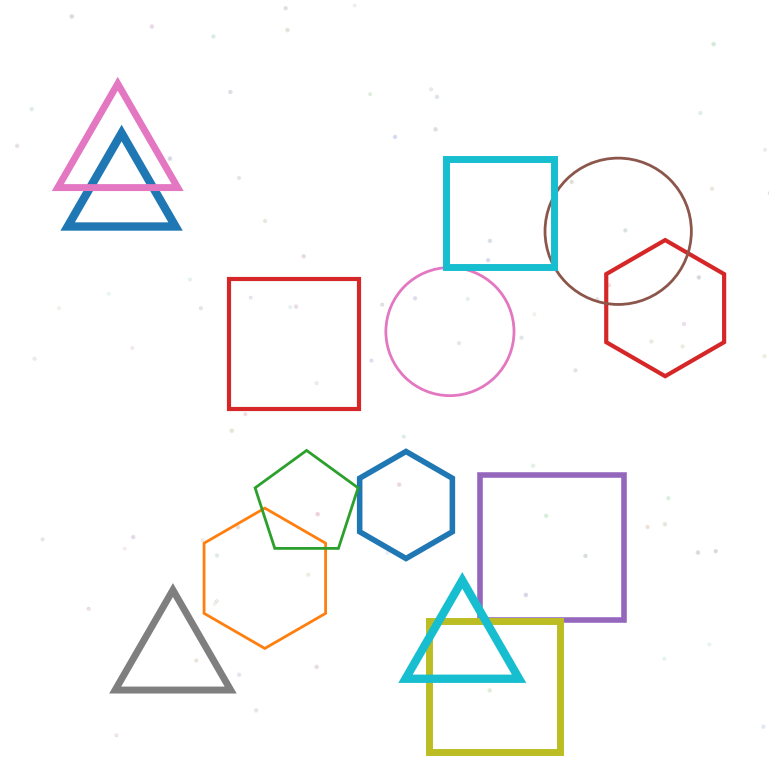[{"shape": "hexagon", "thickness": 2, "radius": 0.35, "center": [0.527, 0.344]}, {"shape": "triangle", "thickness": 3, "radius": 0.4, "center": [0.158, 0.746]}, {"shape": "hexagon", "thickness": 1, "radius": 0.46, "center": [0.344, 0.249]}, {"shape": "pentagon", "thickness": 1, "radius": 0.35, "center": [0.398, 0.345]}, {"shape": "square", "thickness": 1.5, "radius": 0.42, "center": [0.382, 0.553]}, {"shape": "hexagon", "thickness": 1.5, "radius": 0.44, "center": [0.864, 0.6]}, {"shape": "square", "thickness": 2, "radius": 0.47, "center": [0.717, 0.289]}, {"shape": "circle", "thickness": 1, "radius": 0.48, "center": [0.803, 0.7]}, {"shape": "circle", "thickness": 1, "radius": 0.42, "center": [0.584, 0.569]}, {"shape": "triangle", "thickness": 2.5, "radius": 0.45, "center": [0.153, 0.801]}, {"shape": "triangle", "thickness": 2.5, "radius": 0.43, "center": [0.225, 0.147]}, {"shape": "square", "thickness": 2.5, "radius": 0.43, "center": [0.642, 0.109]}, {"shape": "triangle", "thickness": 3, "radius": 0.43, "center": [0.6, 0.161]}, {"shape": "square", "thickness": 2.5, "radius": 0.35, "center": [0.65, 0.723]}]